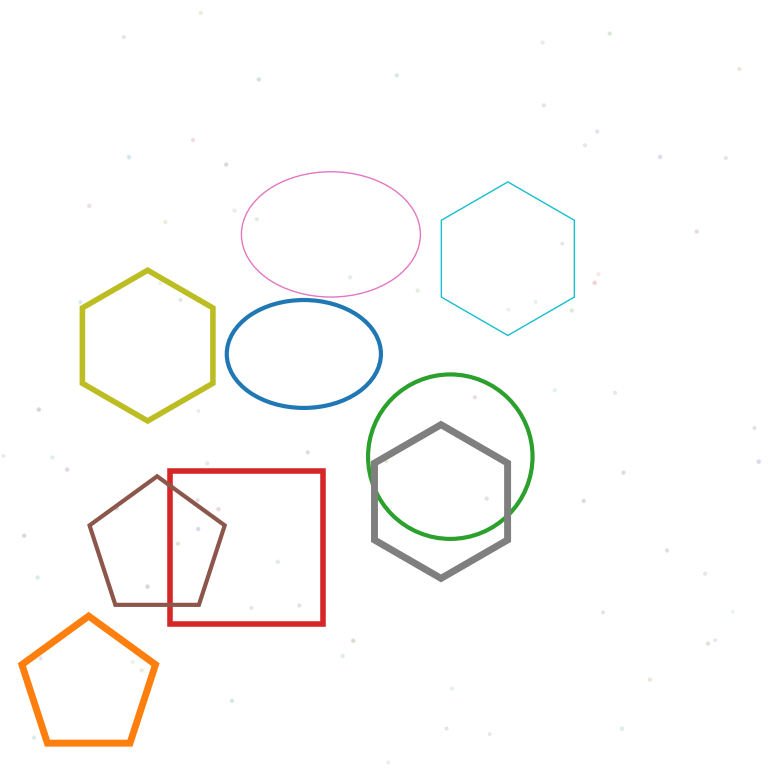[{"shape": "oval", "thickness": 1.5, "radius": 0.5, "center": [0.395, 0.54]}, {"shape": "pentagon", "thickness": 2.5, "radius": 0.46, "center": [0.115, 0.109]}, {"shape": "circle", "thickness": 1.5, "radius": 0.53, "center": [0.585, 0.407]}, {"shape": "square", "thickness": 2, "radius": 0.5, "center": [0.32, 0.289]}, {"shape": "pentagon", "thickness": 1.5, "radius": 0.46, "center": [0.204, 0.289]}, {"shape": "oval", "thickness": 0.5, "radius": 0.58, "center": [0.43, 0.696]}, {"shape": "hexagon", "thickness": 2.5, "radius": 0.5, "center": [0.573, 0.349]}, {"shape": "hexagon", "thickness": 2, "radius": 0.49, "center": [0.192, 0.551]}, {"shape": "hexagon", "thickness": 0.5, "radius": 0.5, "center": [0.66, 0.664]}]